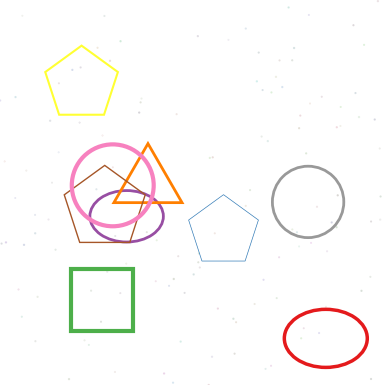[{"shape": "oval", "thickness": 2.5, "radius": 0.54, "center": [0.846, 0.121]}, {"shape": "pentagon", "thickness": 0.5, "radius": 0.48, "center": [0.581, 0.399]}, {"shape": "square", "thickness": 3, "radius": 0.4, "center": [0.265, 0.22]}, {"shape": "oval", "thickness": 2, "radius": 0.48, "center": [0.329, 0.438]}, {"shape": "triangle", "thickness": 2, "radius": 0.51, "center": [0.384, 0.525]}, {"shape": "pentagon", "thickness": 1.5, "radius": 0.5, "center": [0.212, 0.782]}, {"shape": "pentagon", "thickness": 1, "radius": 0.55, "center": [0.272, 0.46]}, {"shape": "circle", "thickness": 3, "radius": 0.53, "center": [0.293, 0.519]}, {"shape": "circle", "thickness": 2, "radius": 0.46, "center": [0.8, 0.476]}]